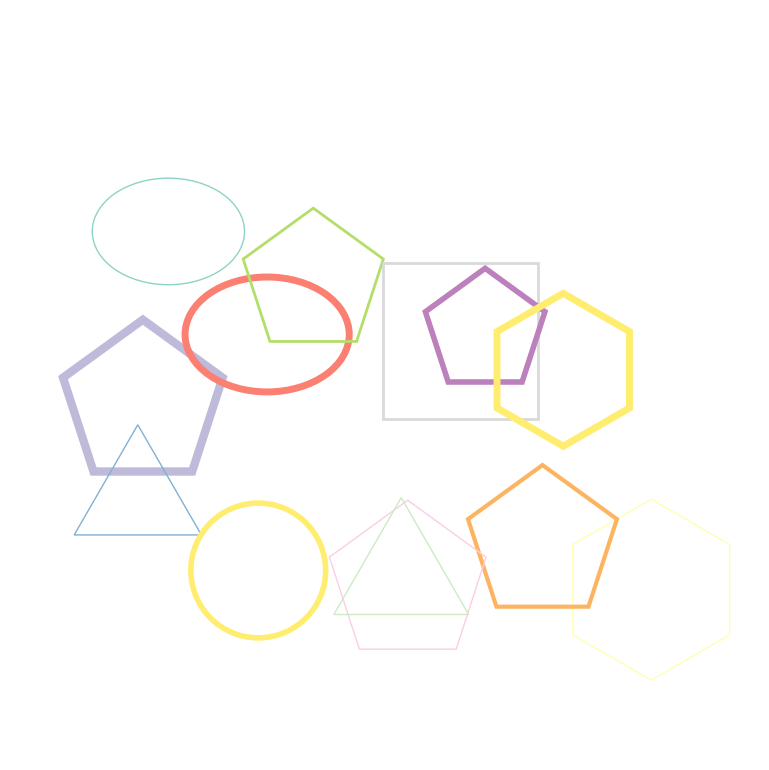[{"shape": "oval", "thickness": 0.5, "radius": 0.49, "center": [0.219, 0.699]}, {"shape": "hexagon", "thickness": 0.5, "radius": 0.59, "center": [0.846, 0.234]}, {"shape": "pentagon", "thickness": 3, "radius": 0.54, "center": [0.186, 0.476]}, {"shape": "oval", "thickness": 2.5, "radius": 0.53, "center": [0.347, 0.566]}, {"shape": "triangle", "thickness": 0.5, "radius": 0.48, "center": [0.179, 0.353]}, {"shape": "pentagon", "thickness": 1.5, "radius": 0.51, "center": [0.705, 0.294]}, {"shape": "pentagon", "thickness": 1, "radius": 0.48, "center": [0.407, 0.634]}, {"shape": "pentagon", "thickness": 0.5, "radius": 0.53, "center": [0.53, 0.243]}, {"shape": "square", "thickness": 1, "radius": 0.5, "center": [0.598, 0.557]}, {"shape": "pentagon", "thickness": 2, "radius": 0.41, "center": [0.63, 0.57]}, {"shape": "triangle", "thickness": 0.5, "radius": 0.51, "center": [0.521, 0.252]}, {"shape": "circle", "thickness": 2, "radius": 0.44, "center": [0.335, 0.259]}, {"shape": "hexagon", "thickness": 2.5, "radius": 0.5, "center": [0.731, 0.52]}]